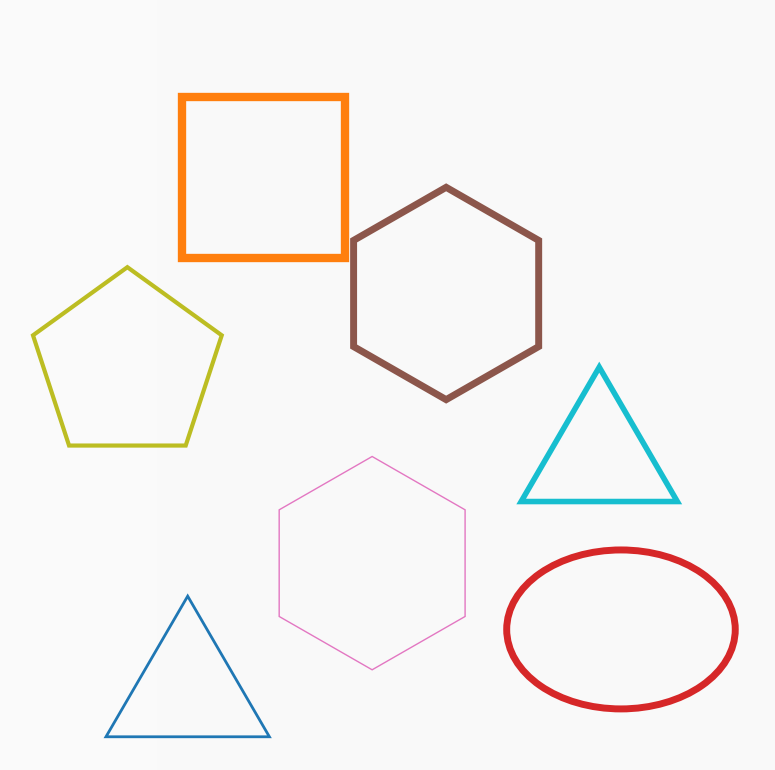[{"shape": "triangle", "thickness": 1, "radius": 0.61, "center": [0.242, 0.104]}, {"shape": "square", "thickness": 3, "radius": 0.53, "center": [0.34, 0.77]}, {"shape": "oval", "thickness": 2.5, "radius": 0.74, "center": [0.801, 0.183]}, {"shape": "hexagon", "thickness": 2.5, "radius": 0.69, "center": [0.576, 0.619]}, {"shape": "hexagon", "thickness": 0.5, "radius": 0.69, "center": [0.48, 0.269]}, {"shape": "pentagon", "thickness": 1.5, "radius": 0.64, "center": [0.164, 0.525]}, {"shape": "triangle", "thickness": 2, "radius": 0.58, "center": [0.773, 0.407]}]